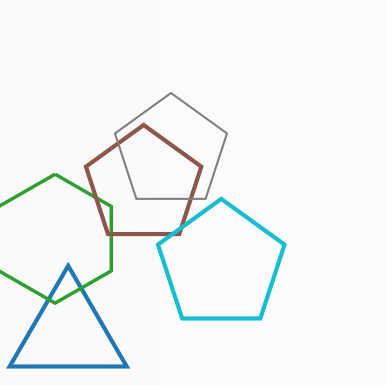[{"shape": "triangle", "thickness": 3, "radius": 0.87, "center": [0.176, 0.135]}, {"shape": "hexagon", "thickness": 2.5, "radius": 0.84, "center": [0.142, 0.38]}, {"shape": "pentagon", "thickness": 3, "radius": 0.78, "center": [0.371, 0.519]}, {"shape": "pentagon", "thickness": 1.5, "radius": 0.76, "center": [0.441, 0.606]}, {"shape": "pentagon", "thickness": 3, "radius": 0.86, "center": [0.571, 0.312]}]